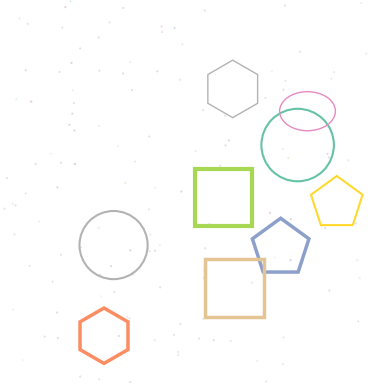[{"shape": "circle", "thickness": 1.5, "radius": 0.47, "center": [0.773, 0.623]}, {"shape": "hexagon", "thickness": 2.5, "radius": 0.36, "center": [0.27, 0.128]}, {"shape": "pentagon", "thickness": 2.5, "radius": 0.39, "center": [0.729, 0.356]}, {"shape": "oval", "thickness": 1, "radius": 0.36, "center": [0.799, 0.711]}, {"shape": "square", "thickness": 3, "radius": 0.37, "center": [0.581, 0.487]}, {"shape": "pentagon", "thickness": 1.5, "radius": 0.35, "center": [0.875, 0.472]}, {"shape": "square", "thickness": 2.5, "radius": 0.38, "center": [0.609, 0.251]}, {"shape": "circle", "thickness": 1.5, "radius": 0.44, "center": [0.295, 0.363]}, {"shape": "hexagon", "thickness": 1, "radius": 0.37, "center": [0.604, 0.769]}]